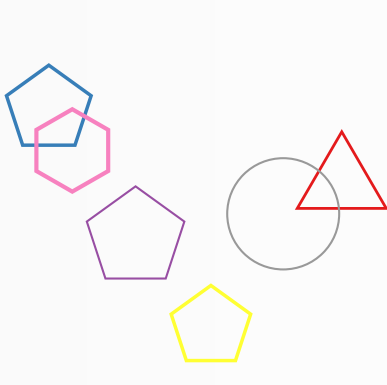[{"shape": "triangle", "thickness": 2, "radius": 0.66, "center": [0.882, 0.525]}, {"shape": "pentagon", "thickness": 2.5, "radius": 0.57, "center": [0.126, 0.716]}, {"shape": "pentagon", "thickness": 1.5, "radius": 0.66, "center": [0.35, 0.384]}, {"shape": "pentagon", "thickness": 2.5, "radius": 0.54, "center": [0.544, 0.151]}, {"shape": "hexagon", "thickness": 3, "radius": 0.53, "center": [0.187, 0.609]}, {"shape": "circle", "thickness": 1.5, "radius": 0.72, "center": [0.731, 0.445]}]